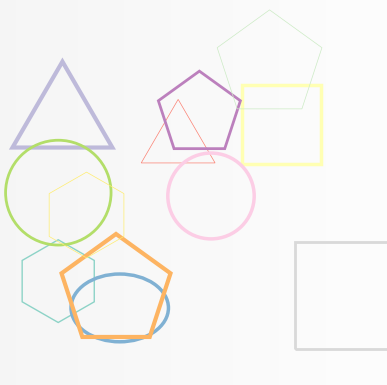[{"shape": "hexagon", "thickness": 1, "radius": 0.54, "center": [0.15, 0.27]}, {"shape": "square", "thickness": 2.5, "radius": 0.51, "center": [0.726, 0.676]}, {"shape": "triangle", "thickness": 3, "radius": 0.74, "center": [0.161, 0.691]}, {"shape": "triangle", "thickness": 0.5, "radius": 0.55, "center": [0.46, 0.632]}, {"shape": "oval", "thickness": 2.5, "radius": 0.63, "center": [0.309, 0.2]}, {"shape": "pentagon", "thickness": 3, "radius": 0.74, "center": [0.299, 0.244]}, {"shape": "circle", "thickness": 2, "radius": 0.68, "center": [0.15, 0.5]}, {"shape": "circle", "thickness": 2.5, "radius": 0.56, "center": [0.545, 0.491]}, {"shape": "square", "thickness": 2, "radius": 0.7, "center": [0.899, 0.232]}, {"shape": "pentagon", "thickness": 2, "radius": 0.56, "center": [0.515, 0.704]}, {"shape": "pentagon", "thickness": 0.5, "radius": 0.71, "center": [0.696, 0.832]}, {"shape": "hexagon", "thickness": 0.5, "radius": 0.56, "center": [0.223, 0.442]}]